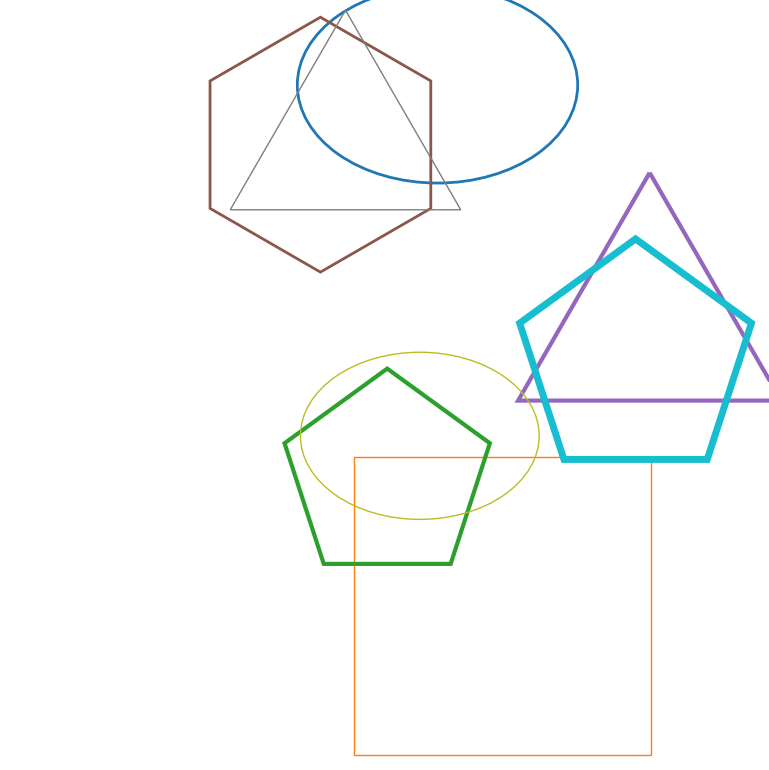[{"shape": "oval", "thickness": 1, "radius": 0.91, "center": [0.568, 0.89]}, {"shape": "square", "thickness": 0.5, "radius": 0.97, "center": [0.653, 0.213]}, {"shape": "pentagon", "thickness": 1.5, "radius": 0.7, "center": [0.503, 0.381]}, {"shape": "triangle", "thickness": 1.5, "radius": 0.99, "center": [0.844, 0.578]}, {"shape": "hexagon", "thickness": 1, "radius": 0.83, "center": [0.416, 0.812]}, {"shape": "triangle", "thickness": 0.5, "radius": 0.86, "center": [0.449, 0.814]}, {"shape": "oval", "thickness": 0.5, "radius": 0.78, "center": [0.545, 0.434]}, {"shape": "pentagon", "thickness": 2.5, "radius": 0.79, "center": [0.825, 0.531]}]